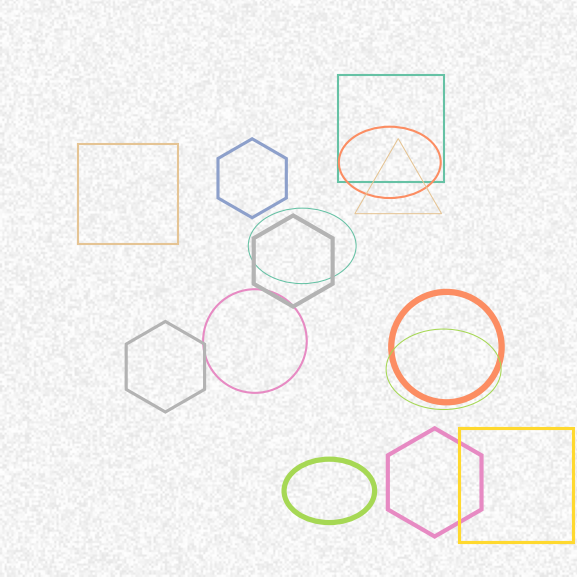[{"shape": "oval", "thickness": 0.5, "radius": 0.47, "center": [0.523, 0.573]}, {"shape": "square", "thickness": 1, "radius": 0.46, "center": [0.677, 0.777]}, {"shape": "oval", "thickness": 1, "radius": 0.44, "center": [0.675, 0.718]}, {"shape": "circle", "thickness": 3, "radius": 0.48, "center": [0.773, 0.398]}, {"shape": "hexagon", "thickness": 1.5, "radius": 0.34, "center": [0.437, 0.69]}, {"shape": "hexagon", "thickness": 2, "radius": 0.47, "center": [0.753, 0.164]}, {"shape": "circle", "thickness": 1, "radius": 0.45, "center": [0.441, 0.409]}, {"shape": "oval", "thickness": 2.5, "radius": 0.39, "center": [0.57, 0.149]}, {"shape": "oval", "thickness": 0.5, "radius": 0.5, "center": [0.768, 0.36]}, {"shape": "square", "thickness": 1.5, "radius": 0.49, "center": [0.894, 0.16]}, {"shape": "triangle", "thickness": 0.5, "radius": 0.43, "center": [0.69, 0.673]}, {"shape": "square", "thickness": 1, "radius": 0.44, "center": [0.222, 0.663]}, {"shape": "hexagon", "thickness": 1.5, "radius": 0.39, "center": [0.286, 0.364]}, {"shape": "hexagon", "thickness": 2, "radius": 0.39, "center": [0.508, 0.547]}]